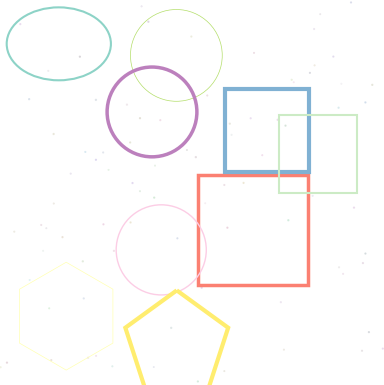[{"shape": "oval", "thickness": 1.5, "radius": 0.68, "center": [0.153, 0.886]}, {"shape": "hexagon", "thickness": 0.5, "radius": 0.7, "center": [0.172, 0.179]}, {"shape": "square", "thickness": 2.5, "radius": 0.71, "center": [0.657, 0.403]}, {"shape": "square", "thickness": 3, "radius": 0.54, "center": [0.693, 0.662]}, {"shape": "circle", "thickness": 0.5, "radius": 0.6, "center": [0.458, 0.856]}, {"shape": "circle", "thickness": 1, "radius": 0.59, "center": [0.419, 0.351]}, {"shape": "circle", "thickness": 2.5, "radius": 0.58, "center": [0.395, 0.709]}, {"shape": "square", "thickness": 1.5, "radius": 0.51, "center": [0.827, 0.599]}, {"shape": "pentagon", "thickness": 3, "radius": 0.7, "center": [0.459, 0.105]}]